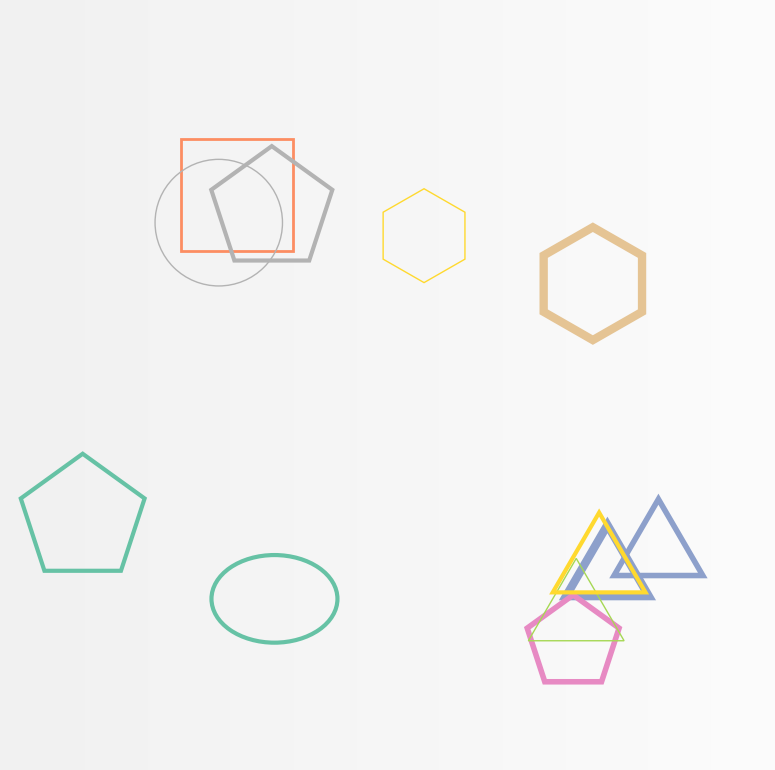[{"shape": "pentagon", "thickness": 1.5, "radius": 0.42, "center": [0.107, 0.327]}, {"shape": "oval", "thickness": 1.5, "radius": 0.41, "center": [0.354, 0.222]}, {"shape": "square", "thickness": 1, "radius": 0.36, "center": [0.305, 0.747]}, {"shape": "triangle", "thickness": 3, "radius": 0.31, "center": [0.784, 0.257]}, {"shape": "triangle", "thickness": 2, "radius": 0.33, "center": [0.85, 0.286]}, {"shape": "pentagon", "thickness": 2, "radius": 0.31, "center": [0.74, 0.165]}, {"shape": "triangle", "thickness": 0.5, "radius": 0.36, "center": [0.744, 0.204]}, {"shape": "triangle", "thickness": 1.5, "radius": 0.35, "center": [0.773, 0.265]}, {"shape": "hexagon", "thickness": 0.5, "radius": 0.3, "center": [0.547, 0.694]}, {"shape": "hexagon", "thickness": 3, "radius": 0.37, "center": [0.765, 0.632]}, {"shape": "circle", "thickness": 0.5, "radius": 0.41, "center": [0.282, 0.711]}, {"shape": "pentagon", "thickness": 1.5, "radius": 0.41, "center": [0.351, 0.728]}]